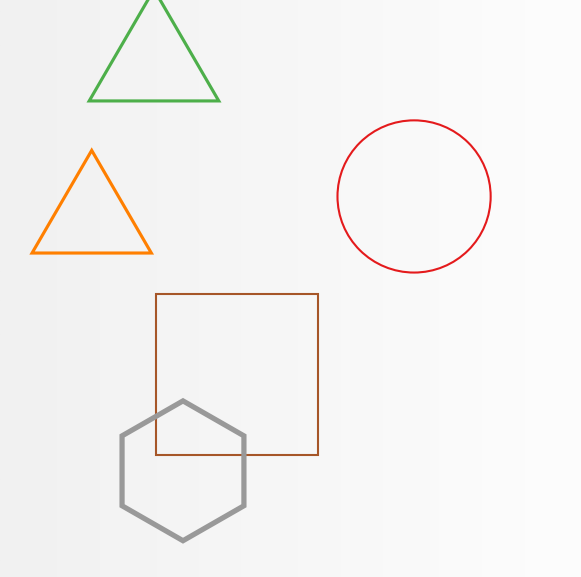[{"shape": "circle", "thickness": 1, "radius": 0.66, "center": [0.712, 0.659]}, {"shape": "triangle", "thickness": 1.5, "radius": 0.64, "center": [0.265, 0.889]}, {"shape": "triangle", "thickness": 1.5, "radius": 0.59, "center": [0.158, 0.62]}, {"shape": "square", "thickness": 1, "radius": 0.7, "center": [0.408, 0.351]}, {"shape": "hexagon", "thickness": 2.5, "radius": 0.61, "center": [0.315, 0.184]}]